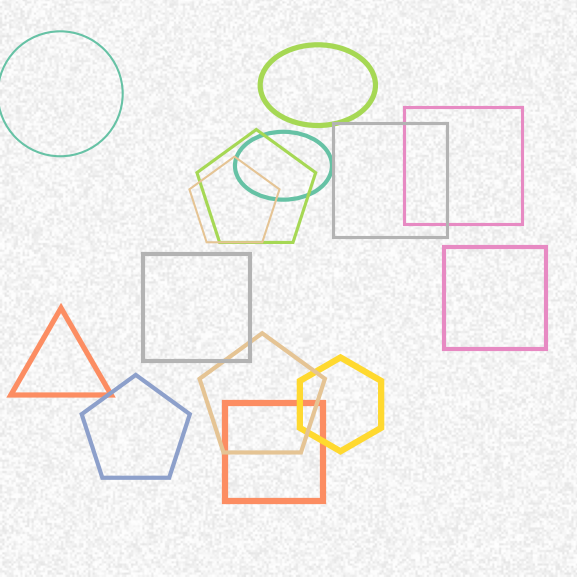[{"shape": "oval", "thickness": 2, "radius": 0.42, "center": [0.491, 0.712]}, {"shape": "circle", "thickness": 1, "radius": 0.54, "center": [0.104, 0.837]}, {"shape": "triangle", "thickness": 2.5, "radius": 0.5, "center": [0.106, 0.365]}, {"shape": "square", "thickness": 3, "radius": 0.43, "center": [0.475, 0.216]}, {"shape": "pentagon", "thickness": 2, "radius": 0.49, "center": [0.235, 0.252]}, {"shape": "square", "thickness": 1.5, "radius": 0.51, "center": [0.802, 0.713]}, {"shape": "square", "thickness": 2, "radius": 0.44, "center": [0.857, 0.483]}, {"shape": "pentagon", "thickness": 1.5, "radius": 0.54, "center": [0.444, 0.667]}, {"shape": "oval", "thickness": 2.5, "radius": 0.5, "center": [0.55, 0.852]}, {"shape": "hexagon", "thickness": 3, "radius": 0.41, "center": [0.59, 0.299]}, {"shape": "pentagon", "thickness": 2, "radius": 0.57, "center": [0.454, 0.308]}, {"shape": "pentagon", "thickness": 1, "radius": 0.41, "center": [0.406, 0.646]}, {"shape": "square", "thickness": 1.5, "radius": 0.49, "center": [0.675, 0.687]}, {"shape": "square", "thickness": 2, "radius": 0.46, "center": [0.34, 0.467]}]